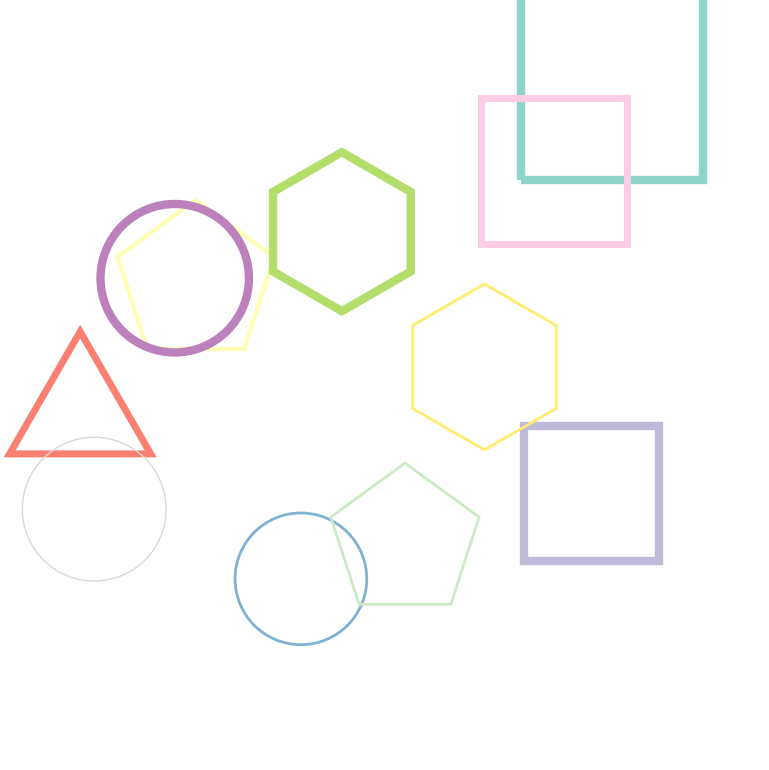[{"shape": "square", "thickness": 3, "radius": 0.59, "center": [0.795, 0.884]}, {"shape": "pentagon", "thickness": 1.5, "radius": 0.53, "center": [0.254, 0.633]}, {"shape": "square", "thickness": 3, "radius": 0.44, "center": [0.768, 0.36]}, {"shape": "triangle", "thickness": 2.5, "radius": 0.53, "center": [0.104, 0.463]}, {"shape": "circle", "thickness": 1, "radius": 0.43, "center": [0.391, 0.248]}, {"shape": "hexagon", "thickness": 3, "radius": 0.52, "center": [0.444, 0.699]}, {"shape": "square", "thickness": 2.5, "radius": 0.47, "center": [0.719, 0.778]}, {"shape": "circle", "thickness": 0.5, "radius": 0.47, "center": [0.122, 0.339]}, {"shape": "circle", "thickness": 3, "radius": 0.48, "center": [0.227, 0.639]}, {"shape": "pentagon", "thickness": 1, "radius": 0.51, "center": [0.526, 0.297]}, {"shape": "hexagon", "thickness": 1, "radius": 0.54, "center": [0.629, 0.523]}]